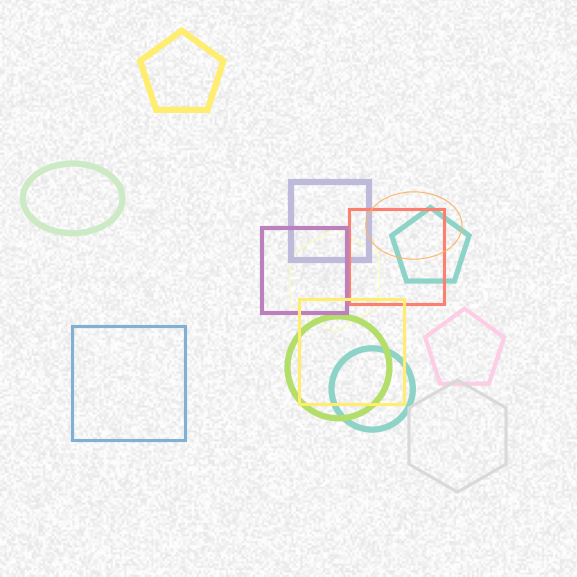[{"shape": "pentagon", "thickness": 2.5, "radius": 0.35, "center": [0.745, 0.569]}, {"shape": "circle", "thickness": 3, "radius": 0.35, "center": [0.644, 0.326]}, {"shape": "hexagon", "thickness": 0.5, "radius": 0.45, "center": [0.58, 0.514]}, {"shape": "square", "thickness": 3, "radius": 0.34, "center": [0.572, 0.616]}, {"shape": "square", "thickness": 1.5, "radius": 0.41, "center": [0.686, 0.555]}, {"shape": "square", "thickness": 1.5, "radius": 0.49, "center": [0.223, 0.336]}, {"shape": "oval", "thickness": 0.5, "radius": 0.42, "center": [0.717, 0.609]}, {"shape": "circle", "thickness": 3, "radius": 0.44, "center": [0.586, 0.363]}, {"shape": "pentagon", "thickness": 2, "radius": 0.36, "center": [0.804, 0.393]}, {"shape": "hexagon", "thickness": 1.5, "radius": 0.49, "center": [0.792, 0.244]}, {"shape": "square", "thickness": 2, "radius": 0.37, "center": [0.527, 0.531]}, {"shape": "oval", "thickness": 3, "radius": 0.43, "center": [0.126, 0.656]}, {"shape": "square", "thickness": 1.5, "radius": 0.46, "center": [0.608, 0.391]}, {"shape": "pentagon", "thickness": 3, "radius": 0.38, "center": [0.315, 0.87]}]